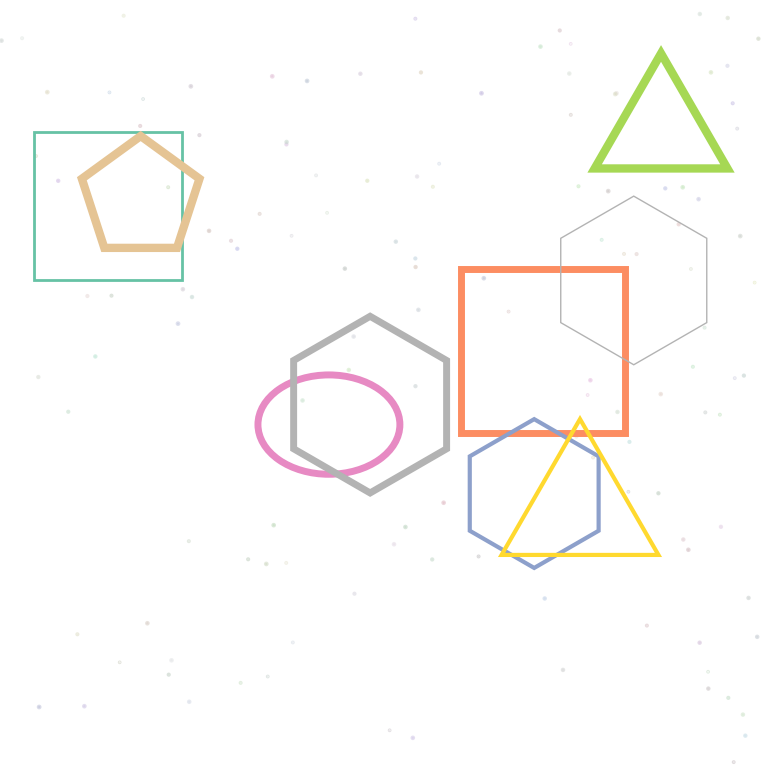[{"shape": "square", "thickness": 1, "radius": 0.48, "center": [0.141, 0.732]}, {"shape": "square", "thickness": 2.5, "radius": 0.53, "center": [0.706, 0.545]}, {"shape": "hexagon", "thickness": 1.5, "radius": 0.48, "center": [0.694, 0.359]}, {"shape": "oval", "thickness": 2.5, "radius": 0.46, "center": [0.427, 0.449]}, {"shape": "triangle", "thickness": 3, "radius": 0.5, "center": [0.858, 0.831]}, {"shape": "triangle", "thickness": 1.5, "radius": 0.59, "center": [0.753, 0.338]}, {"shape": "pentagon", "thickness": 3, "radius": 0.4, "center": [0.183, 0.743]}, {"shape": "hexagon", "thickness": 0.5, "radius": 0.55, "center": [0.823, 0.636]}, {"shape": "hexagon", "thickness": 2.5, "radius": 0.57, "center": [0.481, 0.475]}]